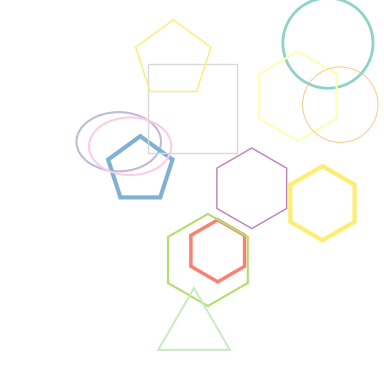[{"shape": "circle", "thickness": 2, "radius": 0.59, "center": [0.852, 0.888]}, {"shape": "hexagon", "thickness": 1.5, "radius": 0.58, "center": [0.774, 0.75]}, {"shape": "oval", "thickness": 1.5, "radius": 0.55, "center": [0.308, 0.632]}, {"shape": "hexagon", "thickness": 2.5, "radius": 0.4, "center": [0.566, 0.349]}, {"shape": "pentagon", "thickness": 3, "radius": 0.44, "center": [0.364, 0.558]}, {"shape": "circle", "thickness": 0.5, "radius": 0.49, "center": [0.884, 0.728]}, {"shape": "hexagon", "thickness": 1.5, "radius": 0.6, "center": [0.54, 0.325]}, {"shape": "oval", "thickness": 1.5, "radius": 0.53, "center": [0.338, 0.62]}, {"shape": "square", "thickness": 1, "radius": 0.58, "center": [0.501, 0.718]}, {"shape": "hexagon", "thickness": 1, "radius": 0.52, "center": [0.654, 0.511]}, {"shape": "triangle", "thickness": 1.5, "radius": 0.54, "center": [0.504, 0.145]}, {"shape": "hexagon", "thickness": 3, "radius": 0.48, "center": [0.837, 0.472]}, {"shape": "pentagon", "thickness": 1, "radius": 0.51, "center": [0.45, 0.846]}]